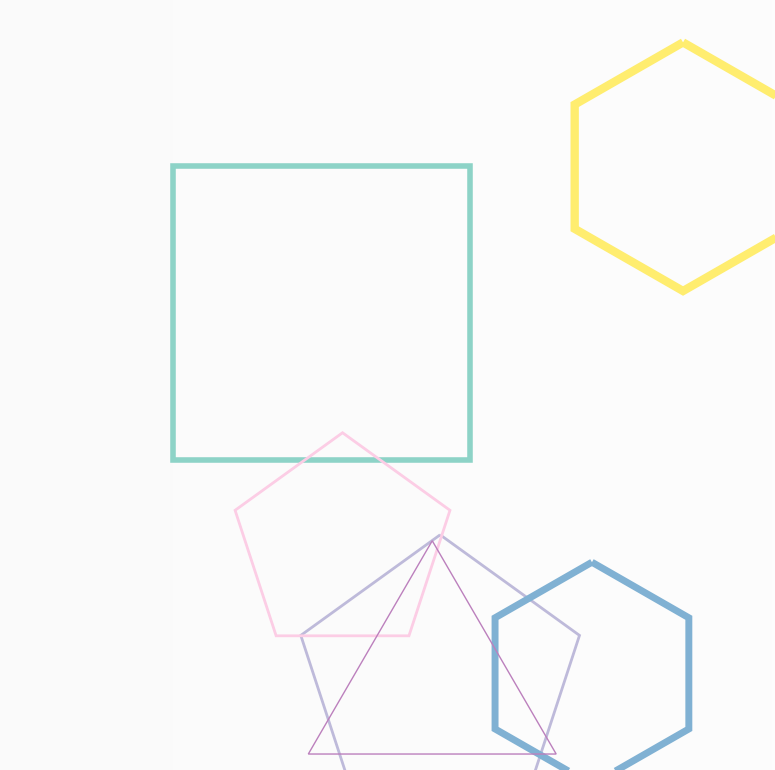[{"shape": "square", "thickness": 2, "radius": 0.96, "center": [0.415, 0.594]}, {"shape": "pentagon", "thickness": 1, "radius": 0.95, "center": [0.568, 0.116]}, {"shape": "hexagon", "thickness": 2.5, "radius": 0.72, "center": [0.764, 0.125]}, {"shape": "pentagon", "thickness": 1, "radius": 0.73, "center": [0.442, 0.292]}, {"shape": "triangle", "thickness": 0.5, "radius": 0.92, "center": [0.558, 0.113]}, {"shape": "hexagon", "thickness": 3, "radius": 0.81, "center": [0.881, 0.784]}]